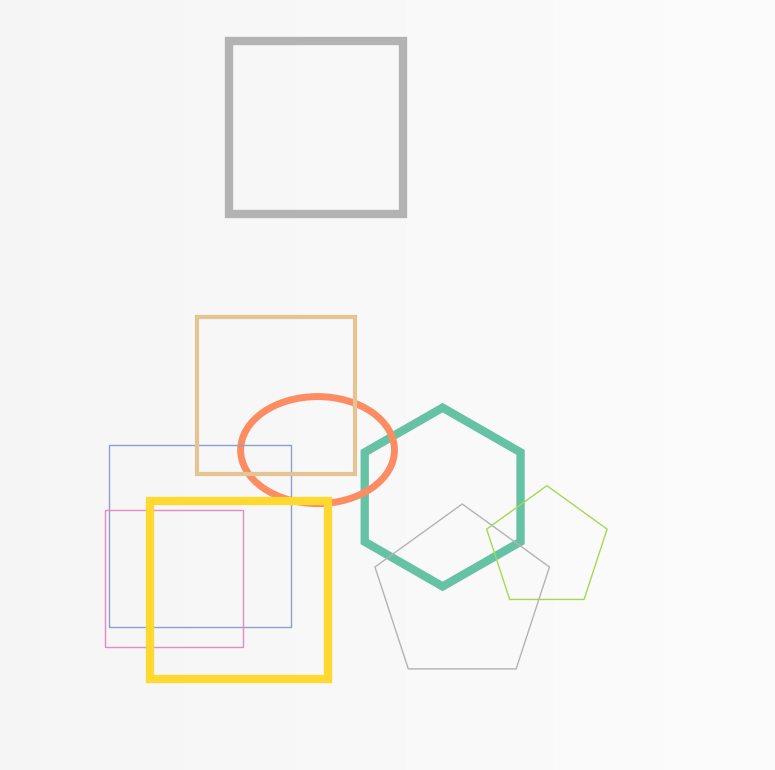[{"shape": "hexagon", "thickness": 3, "radius": 0.58, "center": [0.571, 0.354]}, {"shape": "oval", "thickness": 2.5, "radius": 0.5, "center": [0.41, 0.415]}, {"shape": "square", "thickness": 0.5, "radius": 0.59, "center": [0.258, 0.304]}, {"shape": "square", "thickness": 0.5, "radius": 0.44, "center": [0.225, 0.249]}, {"shape": "pentagon", "thickness": 0.5, "radius": 0.41, "center": [0.706, 0.288]}, {"shape": "square", "thickness": 3, "radius": 0.58, "center": [0.309, 0.234]}, {"shape": "square", "thickness": 1.5, "radius": 0.51, "center": [0.356, 0.486]}, {"shape": "pentagon", "thickness": 0.5, "radius": 0.59, "center": [0.596, 0.227]}, {"shape": "square", "thickness": 3, "radius": 0.56, "center": [0.408, 0.835]}]